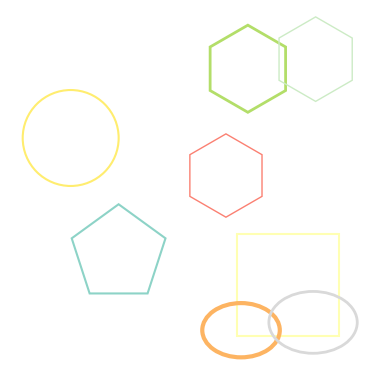[{"shape": "pentagon", "thickness": 1.5, "radius": 0.64, "center": [0.308, 0.341]}, {"shape": "square", "thickness": 1.5, "radius": 0.66, "center": [0.749, 0.259]}, {"shape": "hexagon", "thickness": 1, "radius": 0.54, "center": [0.587, 0.544]}, {"shape": "oval", "thickness": 3, "radius": 0.5, "center": [0.626, 0.142]}, {"shape": "hexagon", "thickness": 2, "radius": 0.57, "center": [0.644, 0.821]}, {"shape": "oval", "thickness": 2, "radius": 0.57, "center": [0.813, 0.163]}, {"shape": "hexagon", "thickness": 1, "radius": 0.55, "center": [0.82, 0.846]}, {"shape": "circle", "thickness": 1.5, "radius": 0.62, "center": [0.184, 0.642]}]